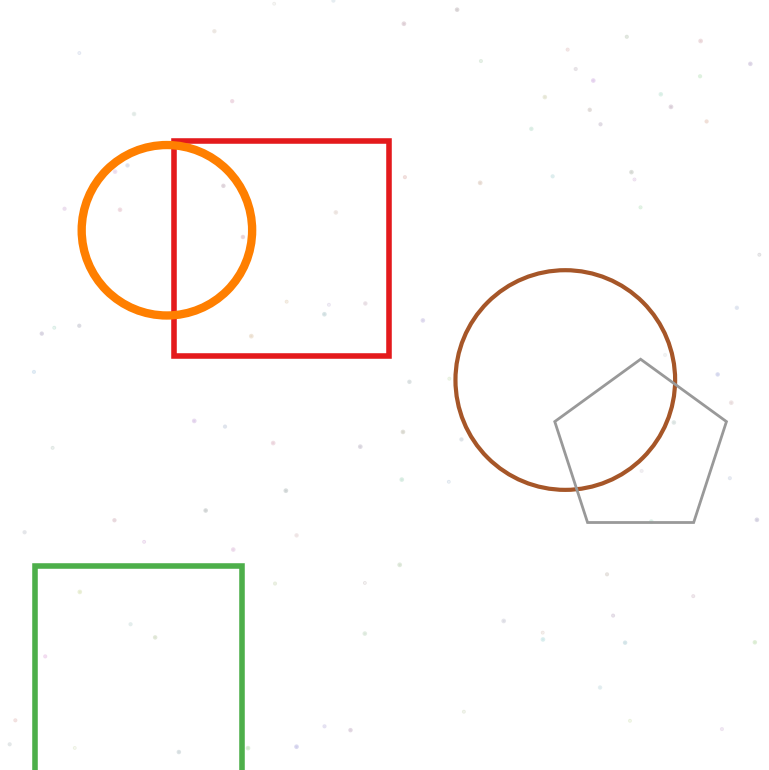[{"shape": "square", "thickness": 2, "radius": 0.7, "center": [0.366, 0.677]}, {"shape": "square", "thickness": 2, "radius": 0.67, "center": [0.18, 0.13]}, {"shape": "circle", "thickness": 3, "radius": 0.55, "center": [0.217, 0.701]}, {"shape": "circle", "thickness": 1.5, "radius": 0.71, "center": [0.734, 0.506]}, {"shape": "pentagon", "thickness": 1, "radius": 0.59, "center": [0.832, 0.416]}]